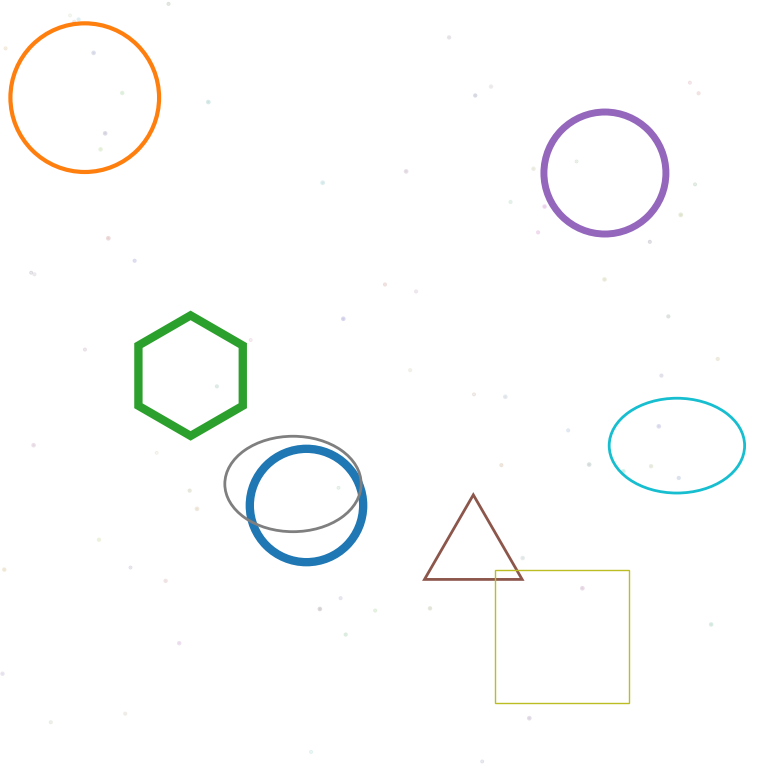[{"shape": "circle", "thickness": 3, "radius": 0.37, "center": [0.398, 0.344]}, {"shape": "circle", "thickness": 1.5, "radius": 0.48, "center": [0.11, 0.873]}, {"shape": "hexagon", "thickness": 3, "radius": 0.39, "center": [0.248, 0.512]}, {"shape": "circle", "thickness": 2.5, "radius": 0.4, "center": [0.786, 0.775]}, {"shape": "triangle", "thickness": 1, "radius": 0.37, "center": [0.615, 0.284]}, {"shape": "oval", "thickness": 1, "radius": 0.44, "center": [0.381, 0.371]}, {"shape": "square", "thickness": 0.5, "radius": 0.43, "center": [0.73, 0.174]}, {"shape": "oval", "thickness": 1, "radius": 0.44, "center": [0.879, 0.421]}]